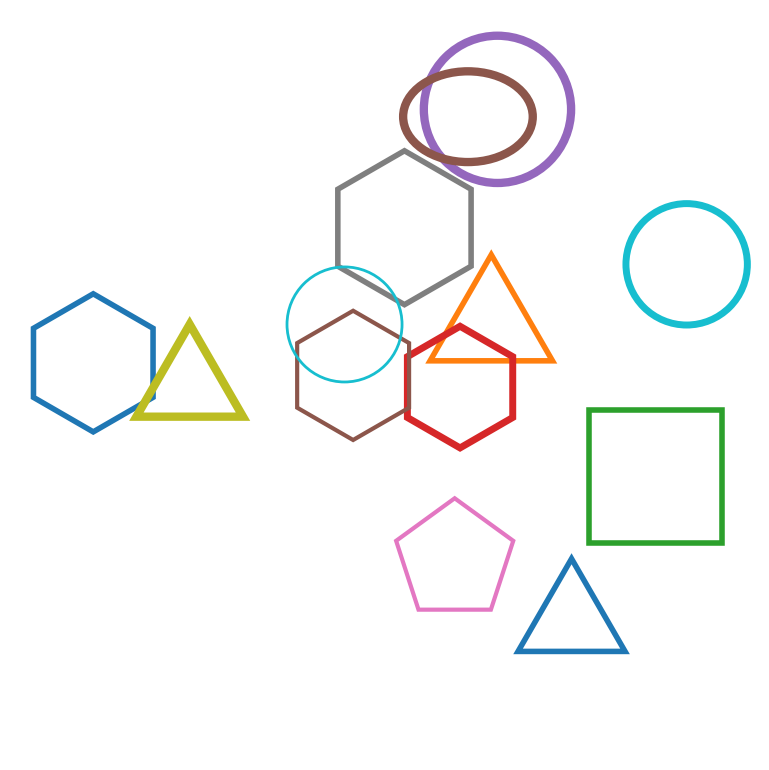[{"shape": "hexagon", "thickness": 2, "radius": 0.45, "center": [0.121, 0.529]}, {"shape": "triangle", "thickness": 2, "radius": 0.4, "center": [0.742, 0.194]}, {"shape": "triangle", "thickness": 2, "radius": 0.46, "center": [0.638, 0.577]}, {"shape": "square", "thickness": 2, "radius": 0.43, "center": [0.851, 0.381]}, {"shape": "hexagon", "thickness": 2.5, "radius": 0.39, "center": [0.597, 0.497]}, {"shape": "circle", "thickness": 3, "radius": 0.48, "center": [0.646, 0.858]}, {"shape": "oval", "thickness": 3, "radius": 0.42, "center": [0.608, 0.848]}, {"shape": "hexagon", "thickness": 1.5, "radius": 0.42, "center": [0.459, 0.512]}, {"shape": "pentagon", "thickness": 1.5, "radius": 0.4, "center": [0.591, 0.273]}, {"shape": "hexagon", "thickness": 2, "radius": 0.5, "center": [0.525, 0.704]}, {"shape": "triangle", "thickness": 3, "radius": 0.4, "center": [0.246, 0.499]}, {"shape": "circle", "thickness": 1, "radius": 0.37, "center": [0.447, 0.579]}, {"shape": "circle", "thickness": 2.5, "radius": 0.39, "center": [0.892, 0.657]}]